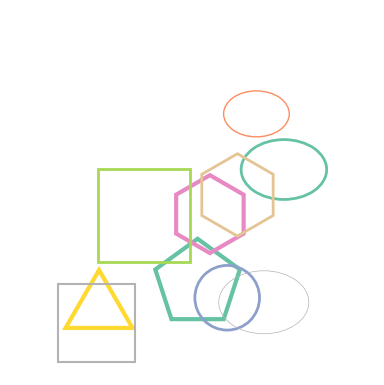[{"shape": "pentagon", "thickness": 3, "radius": 0.58, "center": [0.513, 0.264]}, {"shape": "oval", "thickness": 2, "radius": 0.56, "center": [0.737, 0.56]}, {"shape": "oval", "thickness": 1, "radius": 0.43, "center": [0.666, 0.704]}, {"shape": "circle", "thickness": 2, "radius": 0.42, "center": [0.59, 0.227]}, {"shape": "hexagon", "thickness": 3, "radius": 0.51, "center": [0.545, 0.444]}, {"shape": "square", "thickness": 2, "radius": 0.6, "center": [0.374, 0.44]}, {"shape": "triangle", "thickness": 3, "radius": 0.5, "center": [0.257, 0.198]}, {"shape": "hexagon", "thickness": 2, "radius": 0.54, "center": [0.617, 0.494]}, {"shape": "oval", "thickness": 0.5, "radius": 0.58, "center": [0.685, 0.215]}, {"shape": "square", "thickness": 1.5, "radius": 0.5, "center": [0.251, 0.161]}]